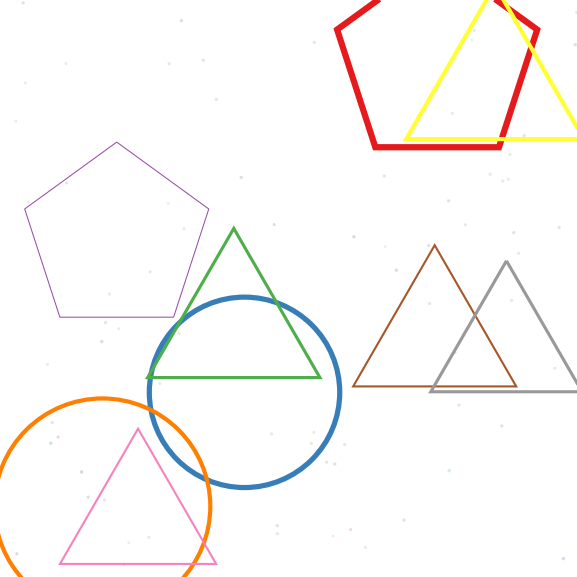[{"shape": "pentagon", "thickness": 3, "radius": 0.91, "center": [0.757, 0.892]}, {"shape": "circle", "thickness": 2.5, "radius": 0.82, "center": [0.423, 0.32]}, {"shape": "triangle", "thickness": 1.5, "radius": 0.86, "center": [0.405, 0.431]}, {"shape": "pentagon", "thickness": 0.5, "radius": 0.84, "center": [0.202, 0.585]}, {"shape": "circle", "thickness": 2, "radius": 0.93, "center": [0.177, 0.122]}, {"shape": "triangle", "thickness": 2, "radius": 0.89, "center": [0.857, 0.847]}, {"shape": "triangle", "thickness": 1, "radius": 0.82, "center": [0.753, 0.412]}, {"shape": "triangle", "thickness": 1, "radius": 0.78, "center": [0.239, 0.101]}, {"shape": "triangle", "thickness": 1.5, "radius": 0.76, "center": [0.877, 0.396]}]